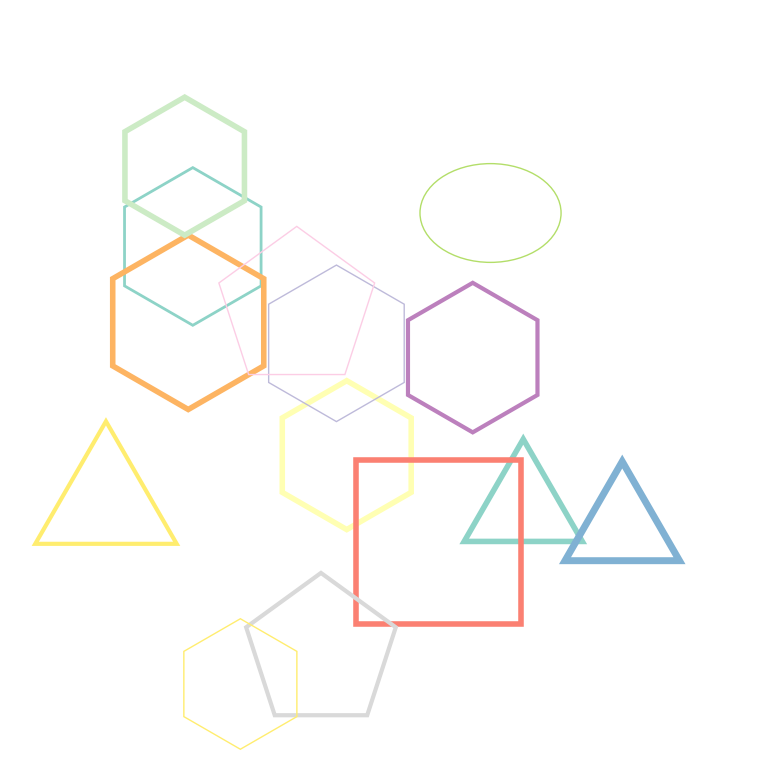[{"shape": "triangle", "thickness": 2, "radius": 0.44, "center": [0.68, 0.341]}, {"shape": "hexagon", "thickness": 1, "radius": 0.51, "center": [0.25, 0.68]}, {"shape": "hexagon", "thickness": 2, "radius": 0.48, "center": [0.45, 0.409]}, {"shape": "hexagon", "thickness": 0.5, "radius": 0.51, "center": [0.437, 0.554]}, {"shape": "square", "thickness": 2, "radius": 0.53, "center": [0.569, 0.296]}, {"shape": "triangle", "thickness": 2.5, "radius": 0.43, "center": [0.808, 0.315]}, {"shape": "hexagon", "thickness": 2, "radius": 0.57, "center": [0.244, 0.581]}, {"shape": "oval", "thickness": 0.5, "radius": 0.46, "center": [0.637, 0.723]}, {"shape": "pentagon", "thickness": 0.5, "radius": 0.53, "center": [0.385, 0.6]}, {"shape": "pentagon", "thickness": 1.5, "radius": 0.51, "center": [0.417, 0.154]}, {"shape": "hexagon", "thickness": 1.5, "radius": 0.49, "center": [0.614, 0.536]}, {"shape": "hexagon", "thickness": 2, "radius": 0.45, "center": [0.24, 0.784]}, {"shape": "hexagon", "thickness": 0.5, "radius": 0.42, "center": [0.312, 0.112]}, {"shape": "triangle", "thickness": 1.5, "radius": 0.53, "center": [0.138, 0.347]}]